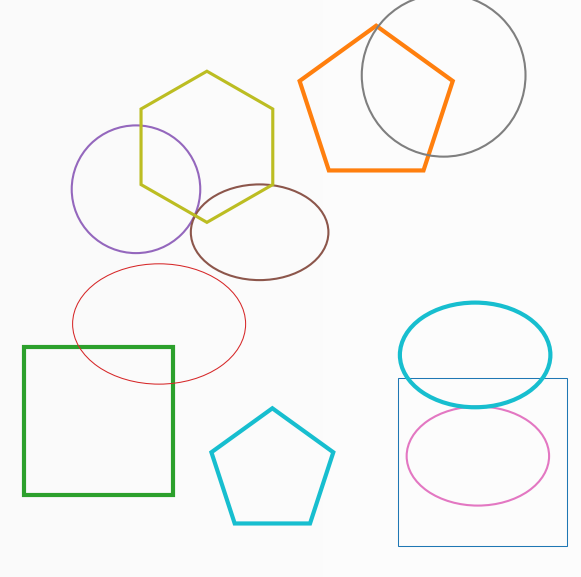[{"shape": "square", "thickness": 0.5, "radius": 0.73, "center": [0.83, 0.199]}, {"shape": "pentagon", "thickness": 2, "radius": 0.69, "center": [0.647, 0.816]}, {"shape": "square", "thickness": 2, "radius": 0.64, "center": [0.169, 0.27]}, {"shape": "oval", "thickness": 0.5, "radius": 0.74, "center": [0.274, 0.438]}, {"shape": "circle", "thickness": 1, "radius": 0.55, "center": [0.234, 0.671]}, {"shape": "oval", "thickness": 1, "radius": 0.59, "center": [0.447, 0.597]}, {"shape": "oval", "thickness": 1, "radius": 0.61, "center": [0.822, 0.209]}, {"shape": "circle", "thickness": 1, "radius": 0.7, "center": [0.763, 0.869]}, {"shape": "hexagon", "thickness": 1.5, "radius": 0.65, "center": [0.356, 0.745]}, {"shape": "pentagon", "thickness": 2, "radius": 0.55, "center": [0.469, 0.182]}, {"shape": "oval", "thickness": 2, "radius": 0.65, "center": [0.817, 0.385]}]